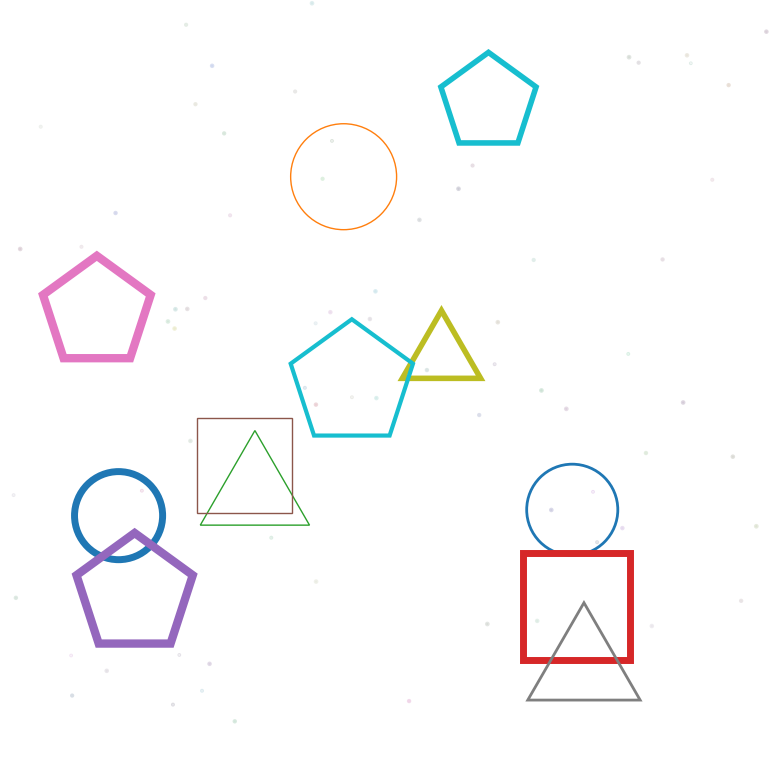[{"shape": "circle", "thickness": 1, "radius": 0.3, "center": [0.743, 0.338]}, {"shape": "circle", "thickness": 2.5, "radius": 0.29, "center": [0.154, 0.33]}, {"shape": "circle", "thickness": 0.5, "radius": 0.34, "center": [0.446, 0.771]}, {"shape": "triangle", "thickness": 0.5, "radius": 0.41, "center": [0.331, 0.359]}, {"shape": "square", "thickness": 2.5, "radius": 0.35, "center": [0.749, 0.212]}, {"shape": "pentagon", "thickness": 3, "radius": 0.4, "center": [0.175, 0.228]}, {"shape": "square", "thickness": 0.5, "radius": 0.31, "center": [0.317, 0.395]}, {"shape": "pentagon", "thickness": 3, "radius": 0.37, "center": [0.126, 0.594]}, {"shape": "triangle", "thickness": 1, "radius": 0.42, "center": [0.758, 0.133]}, {"shape": "triangle", "thickness": 2, "radius": 0.29, "center": [0.573, 0.538]}, {"shape": "pentagon", "thickness": 2, "radius": 0.33, "center": [0.634, 0.867]}, {"shape": "pentagon", "thickness": 1.5, "radius": 0.42, "center": [0.457, 0.502]}]